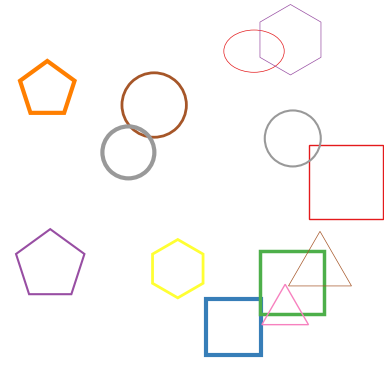[{"shape": "oval", "thickness": 0.5, "radius": 0.39, "center": [0.66, 0.867]}, {"shape": "square", "thickness": 1, "radius": 0.48, "center": [0.899, 0.527]}, {"shape": "square", "thickness": 3, "radius": 0.36, "center": [0.606, 0.151]}, {"shape": "square", "thickness": 2.5, "radius": 0.41, "center": [0.758, 0.266]}, {"shape": "hexagon", "thickness": 0.5, "radius": 0.46, "center": [0.754, 0.897]}, {"shape": "pentagon", "thickness": 1.5, "radius": 0.47, "center": [0.13, 0.311]}, {"shape": "pentagon", "thickness": 3, "radius": 0.37, "center": [0.123, 0.767]}, {"shape": "hexagon", "thickness": 2, "radius": 0.38, "center": [0.462, 0.302]}, {"shape": "circle", "thickness": 2, "radius": 0.42, "center": [0.4, 0.727]}, {"shape": "triangle", "thickness": 0.5, "radius": 0.47, "center": [0.831, 0.305]}, {"shape": "triangle", "thickness": 1, "radius": 0.35, "center": [0.741, 0.192]}, {"shape": "circle", "thickness": 3, "radius": 0.34, "center": [0.333, 0.604]}, {"shape": "circle", "thickness": 1.5, "radius": 0.36, "center": [0.76, 0.64]}]